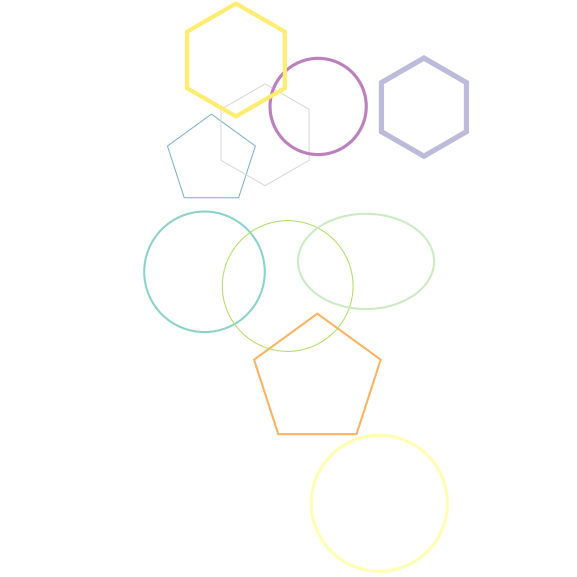[{"shape": "circle", "thickness": 1, "radius": 0.52, "center": [0.354, 0.528]}, {"shape": "circle", "thickness": 1.5, "radius": 0.59, "center": [0.657, 0.128]}, {"shape": "hexagon", "thickness": 2.5, "radius": 0.42, "center": [0.734, 0.814]}, {"shape": "pentagon", "thickness": 0.5, "radius": 0.4, "center": [0.366, 0.722]}, {"shape": "pentagon", "thickness": 1, "radius": 0.58, "center": [0.55, 0.341]}, {"shape": "circle", "thickness": 0.5, "radius": 0.57, "center": [0.498, 0.504]}, {"shape": "hexagon", "thickness": 0.5, "radius": 0.44, "center": [0.459, 0.766]}, {"shape": "circle", "thickness": 1.5, "radius": 0.42, "center": [0.551, 0.815]}, {"shape": "oval", "thickness": 1, "radius": 0.59, "center": [0.634, 0.547]}, {"shape": "hexagon", "thickness": 2, "radius": 0.49, "center": [0.409, 0.895]}]